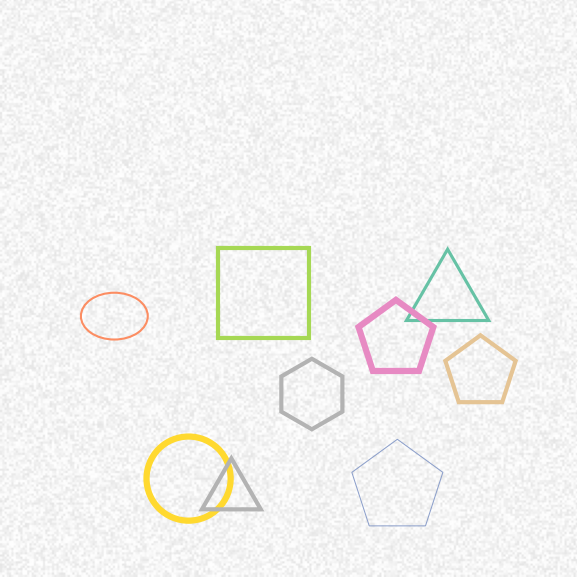[{"shape": "triangle", "thickness": 1.5, "radius": 0.41, "center": [0.775, 0.485]}, {"shape": "oval", "thickness": 1, "radius": 0.29, "center": [0.198, 0.452]}, {"shape": "pentagon", "thickness": 0.5, "radius": 0.41, "center": [0.688, 0.156]}, {"shape": "pentagon", "thickness": 3, "radius": 0.34, "center": [0.686, 0.412]}, {"shape": "square", "thickness": 2, "radius": 0.39, "center": [0.456, 0.491]}, {"shape": "circle", "thickness": 3, "radius": 0.36, "center": [0.327, 0.17]}, {"shape": "pentagon", "thickness": 2, "radius": 0.32, "center": [0.832, 0.355]}, {"shape": "triangle", "thickness": 2, "radius": 0.29, "center": [0.401, 0.147]}, {"shape": "hexagon", "thickness": 2, "radius": 0.31, "center": [0.54, 0.317]}]